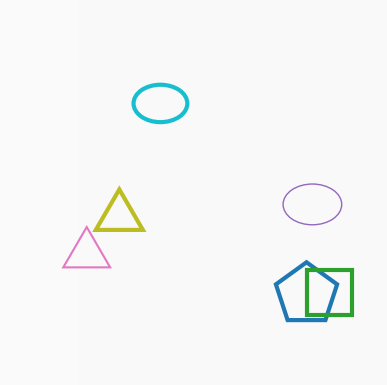[{"shape": "pentagon", "thickness": 3, "radius": 0.42, "center": [0.791, 0.236]}, {"shape": "square", "thickness": 3, "radius": 0.29, "center": [0.85, 0.24]}, {"shape": "oval", "thickness": 1, "radius": 0.38, "center": [0.806, 0.469]}, {"shape": "triangle", "thickness": 1.5, "radius": 0.35, "center": [0.224, 0.34]}, {"shape": "triangle", "thickness": 3, "radius": 0.35, "center": [0.308, 0.438]}, {"shape": "oval", "thickness": 3, "radius": 0.35, "center": [0.414, 0.731]}]